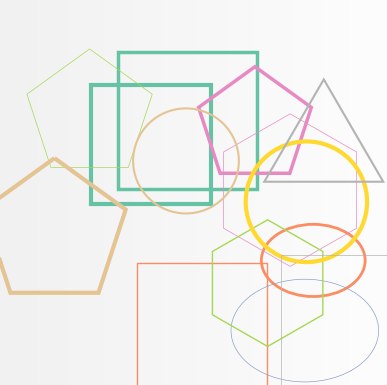[{"shape": "square", "thickness": 3, "radius": 0.78, "center": [0.39, 0.625]}, {"shape": "square", "thickness": 2.5, "radius": 0.89, "center": [0.483, 0.687]}, {"shape": "square", "thickness": 1, "radius": 0.83, "center": [0.521, 0.15]}, {"shape": "oval", "thickness": 2, "radius": 0.67, "center": [0.808, 0.324]}, {"shape": "oval", "thickness": 0.5, "radius": 0.95, "center": [0.787, 0.141]}, {"shape": "pentagon", "thickness": 2.5, "radius": 0.76, "center": [0.658, 0.674]}, {"shape": "hexagon", "thickness": 0.5, "radius": 0.99, "center": [0.749, 0.506]}, {"shape": "hexagon", "thickness": 1, "radius": 0.82, "center": [0.691, 0.265]}, {"shape": "pentagon", "thickness": 0.5, "radius": 0.85, "center": [0.231, 0.703]}, {"shape": "circle", "thickness": 3, "radius": 0.78, "center": [0.791, 0.476]}, {"shape": "circle", "thickness": 1.5, "radius": 0.68, "center": [0.48, 0.582]}, {"shape": "pentagon", "thickness": 3, "radius": 0.97, "center": [0.141, 0.396]}, {"shape": "triangle", "thickness": 1.5, "radius": 0.89, "center": [0.836, 0.617]}, {"shape": "square", "thickness": 0.5, "radius": 0.86, "center": [0.897, 0.168]}]